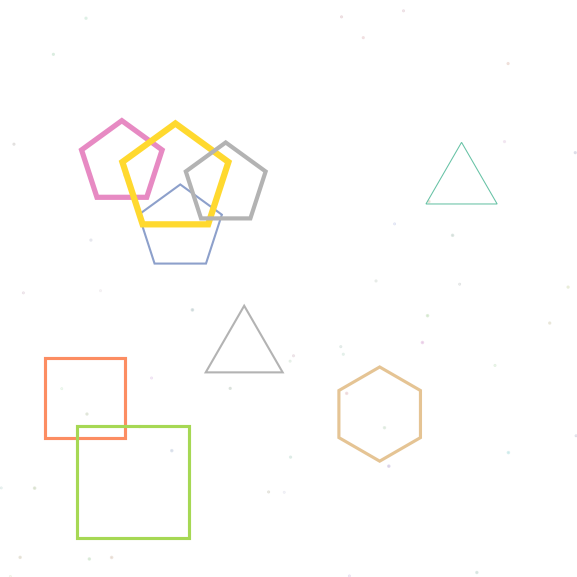[{"shape": "triangle", "thickness": 0.5, "radius": 0.36, "center": [0.799, 0.682]}, {"shape": "square", "thickness": 1.5, "radius": 0.35, "center": [0.148, 0.31]}, {"shape": "pentagon", "thickness": 1, "radius": 0.38, "center": [0.312, 0.604]}, {"shape": "pentagon", "thickness": 2.5, "radius": 0.37, "center": [0.211, 0.717]}, {"shape": "square", "thickness": 1.5, "radius": 0.48, "center": [0.23, 0.164]}, {"shape": "pentagon", "thickness": 3, "radius": 0.48, "center": [0.304, 0.689]}, {"shape": "hexagon", "thickness": 1.5, "radius": 0.41, "center": [0.657, 0.282]}, {"shape": "pentagon", "thickness": 2, "radius": 0.36, "center": [0.391, 0.68]}, {"shape": "triangle", "thickness": 1, "radius": 0.38, "center": [0.423, 0.393]}]